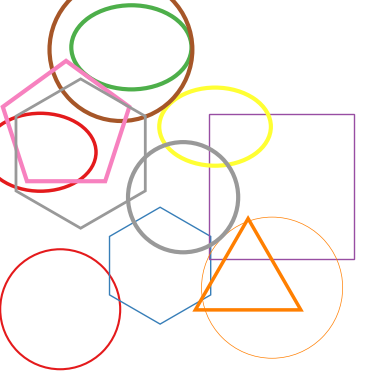[{"shape": "circle", "thickness": 1.5, "radius": 0.78, "center": [0.156, 0.197]}, {"shape": "oval", "thickness": 2.5, "radius": 0.72, "center": [0.105, 0.605]}, {"shape": "hexagon", "thickness": 1, "radius": 0.76, "center": [0.416, 0.31]}, {"shape": "oval", "thickness": 3, "radius": 0.78, "center": [0.341, 0.877]}, {"shape": "square", "thickness": 1, "radius": 0.94, "center": [0.732, 0.515]}, {"shape": "circle", "thickness": 0.5, "radius": 0.92, "center": [0.707, 0.253]}, {"shape": "triangle", "thickness": 2.5, "radius": 0.79, "center": [0.644, 0.274]}, {"shape": "oval", "thickness": 3, "radius": 0.72, "center": [0.559, 0.671]}, {"shape": "circle", "thickness": 3, "radius": 0.93, "center": [0.314, 0.871]}, {"shape": "pentagon", "thickness": 3, "radius": 0.86, "center": [0.172, 0.669]}, {"shape": "hexagon", "thickness": 2, "radius": 0.97, "center": [0.209, 0.601]}, {"shape": "circle", "thickness": 3, "radius": 0.72, "center": [0.476, 0.488]}]